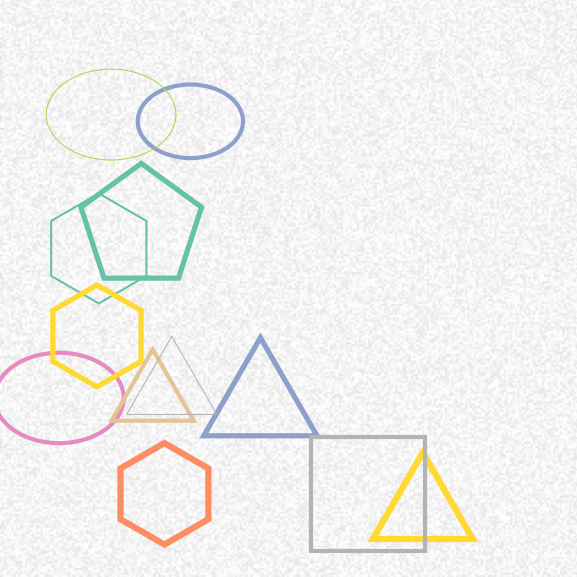[{"shape": "hexagon", "thickness": 1, "radius": 0.48, "center": [0.171, 0.569]}, {"shape": "pentagon", "thickness": 2.5, "radius": 0.55, "center": [0.245, 0.606]}, {"shape": "hexagon", "thickness": 3, "radius": 0.44, "center": [0.285, 0.144]}, {"shape": "oval", "thickness": 2, "radius": 0.46, "center": [0.33, 0.789]}, {"shape": "triangle", "thickness": 2.5, "radius": 0.57, "center": [0.451, 0.301]}, {"shape": "oval", "thickness": 2, "radius": 0.56, "center": [0.102, 0.31]}, {"shape": "oval", "thickness": 0.5, "radius": 0.56, "center": [0.192, 0.801]}, {"shape": "hexagon", "thickness": 2.5, "radius": 0.44, "center": [0.168, 0.417]}, {"shape": "triangle", "thickness": 3, "radius": 0.5, "center": [0.732, 0.116]}, {"shape": "triangle", "thickness": 2, "radius": 0.41, "center": [0.264, 0.312]}, {"shape": "triangle", "thickness": 0.5, "radius": 0.45, "center": [0.297, 0.327]}, {"shape": "square", "thickness": 2, "radius": 0.49, "center": [0.638, 0.143]}]